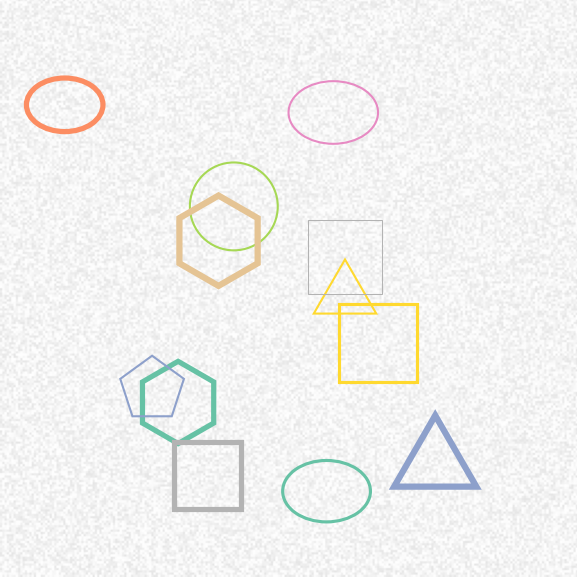[{"shape": "oval", "thickness": 1.5, "radius": 0.38, "center": [0.565, 0.149]}, {"shape": "hexagon", "thickness": 2.5, "radius": 0.36, "center": [0.308, 0.302]}, {"shape": "oval", "thickness": 2.5, "radius": 0.33, "center": [0.112, 0.818]}, {"shape": "pentagon", "thickness": 1, "radius": 0.29, "center": [0.263, 0.325]}, {"shape": "triangle", "thickness": 3, "radius": 0.41, "center": [0.754, 0.198]}, {"shape": "oval", "thickness": 1, "radius": 0.39, "center": [0.577, 0.804]}, {"shape": "circle", "thickness": 1, "radius": 0.38, "center": [0.405, 0.642]}, {"shape": "square", "thickness": 1.5, "radius": 0.34, "center": [0.655, 0.406]}, {"shape": "triangle", "thickness": 1, "radius": 0.31, "center": [0.597, 0.487]}, {"shape": "hexagon", "thickness": 3, "radius": 0.39, "center": [0.378, 0.582]}, {"shape": "square", "thickness": 2.5, "radius": 0.29, "center": [0.36, 0.176]}, {"shape": "square", "thickness": 0.5, "radius": 0.32, "center": [0.598, 0.555]}]